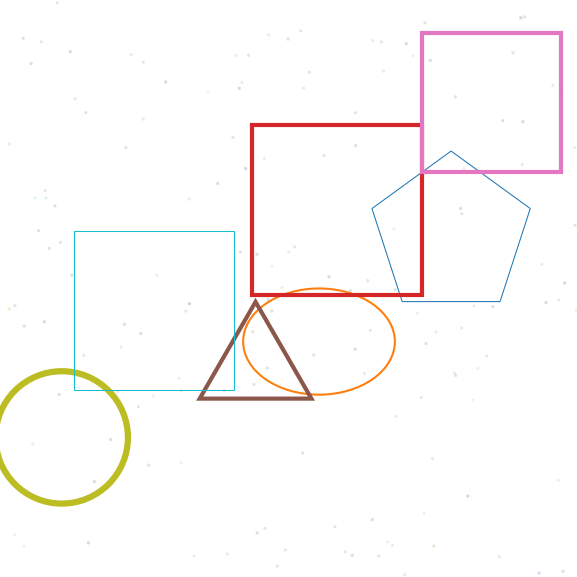[{"shape": "pentagon", "thickness": 0.5, "radius": 0.72, "center": [0.781, 0.593]}, {"shape": "oval", "thickness": 1, "radius": 0.66, "center": [0.552, 0.408]}, {"shape": "square", "thickness": 2, "radius": 0.74, "center": [0.584, 0.635]}, {"shape": "triangle", "thickness": 2, "radius": 0.56, "center": [0.443, 0.365]}, {"shape": "square", "thickness": 2, "radius": 0.6, "center": [0.851, 0.822]}, {"shape": "circle", "thickness": 3, "radius": 0.57, "center": [0.107, 0.242]}, {"shape": "square", "thickness": 0.5, "radius": 0.69, "center": [0.267, 0.462]}]